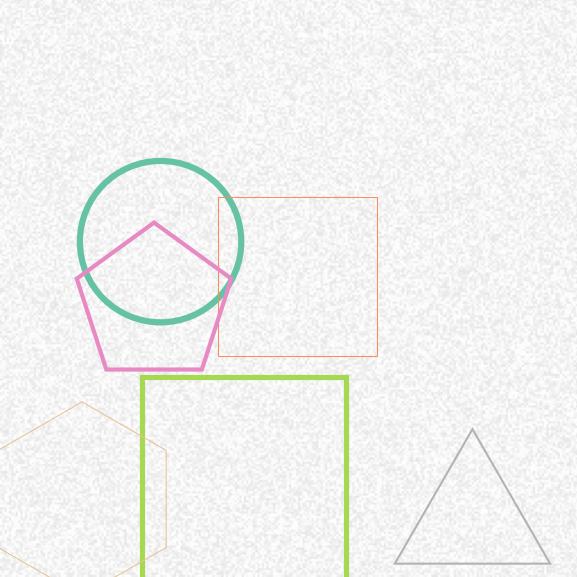[{"shape": "circle", "thickness": 3, "radius": 0.7, "center": [0.278, 0.581]}, {"shape": "square", "thickness": 0.5, "radius": 0.69, "center": [0.515, 0.521]}, {"shape": "pentagon", "thickness": 2, "radius": 0.7, "center": [0.267, 0.473]}, {"shape": "square", "thickness": 2.5, "radius": 0.89, "center": [0.422, 0.169]}, {"shape": "hexagon", "thickness": 0.5, "radius": 0.84, "center": [0.142, 0.135]}, {"shape": "triangle", "thickness": 1, "radius": 0.78, "center": [0.818, 0.101]}]